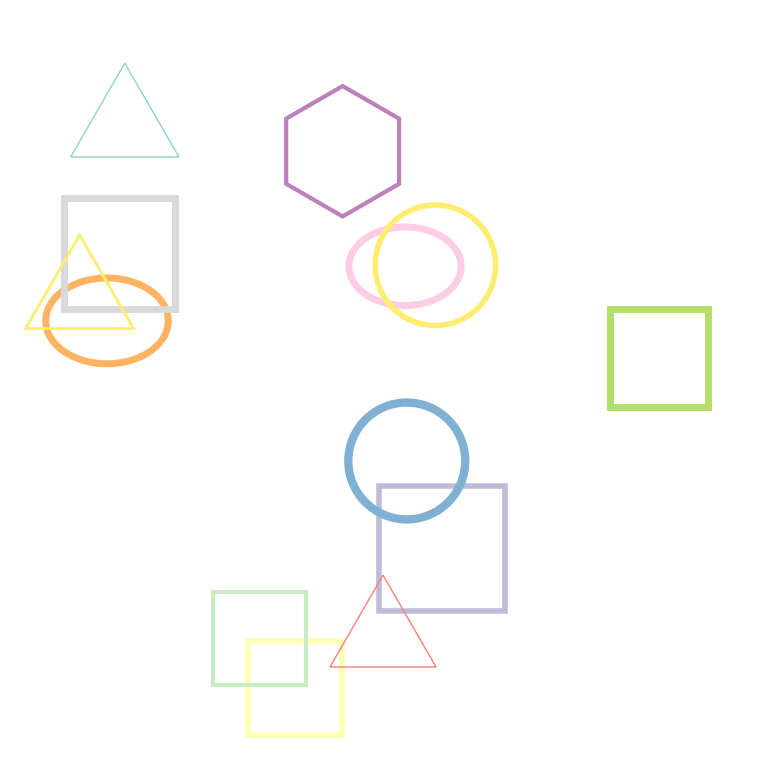[{"shape": "triangle", "thickness": 0.5, "radius": 0.41, "center": [0.162, 0.837]}, {"shape": "square", "thickness": 2, "radius": 0.3, "center": [0.383, 0.106]}, {"shape": "square", "thickness": 2, "radius": 0.41, "center": [0.574, 0.287]}, {"shape": "triangle", "thickness": 0.5, "radius": 0.4, "center": [0.497, 0.174]}, {"shape": "circle", "thickness": 3, "radius": 0.38, "center": [0.528, 0.401]}, {"shape": "oval", "thickness": 2.5, "radius": 0.4, "center": [0.139, 0.583]}, {"shape": "square", "thickness": 2.5, "radius": 0.32, "center": [0.856, 0.535]}, {"shape": "oval", "thickness": 2.5, "radius": 0.36, "center": [0.526, 0.654]}, {"shape": "square", "thickness": 2.5, "radius": 0.36, "center": [0.155, 0.671]}, {"shape": "hexagon", "thickness": 1.5, "radius": 0.42, "center": [0.445, 0.804]}, {"shape": "square", "thickness": 1.5, "radius": 0.3, "center": [0.337, 0.171]}, {"shape": "circle", "thickness": 2, "radius": 0.39, "center": [0.565, 0.656]}, {"shape": "triangle", "thickness": 1, "radius": 0.4, "center": [0.103, 0.614]}]